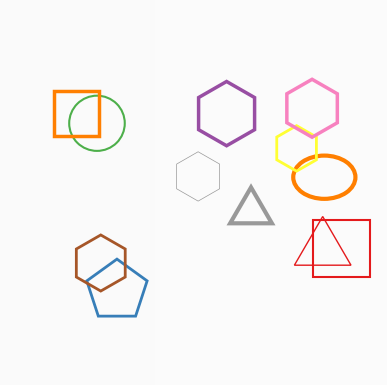[{"shape": "triangle", "thickness": 1, "radius": 0.42, "center": [0.833, 0.353]}, {"shape": "square", "thickness": 1.5, "radius": 0.37, "center": [0.881, 0.355]}, {"shape": "pentagon", "thickness": 2, "radius": 0.41, "center": [0.302, 0.245]}, {"shape": "circle", "thickness": 1.5, "radius": 0.36, "center": [0.25, 0.68]}, {"shape": "hexagon", "thickness": 2.5, "radius": 0.42, "center": [0.585, 0.705]}, {"shape": "square", "thickness": 2.5, "radius": 0.29, "center": [0.197, 0.705]}, {"shape": "oval", "thickness": 3, "radius": 0.4, "center": [0.837, 0.54]}, {"shape": "hexagon", "thickness": 2, "radius": 0.3, "center": [0.765, 0.615]}, {"shape": "hexagon", "thickness": 2, "radius": 0.36, "center": [0.26, 0.317]}, {"shape": "hexagon", "thickness": 2.5, "radius": 0.38, "center": [0.805, 0.719]}, {"shape": "hexagon", "thickness": 0.5, "radius": 0.32, "center": [0.511, 0.542]}, {"shape": "triangle", "thickness": 3, "radius": 0.31, "center": [0.648, 0.451]}]